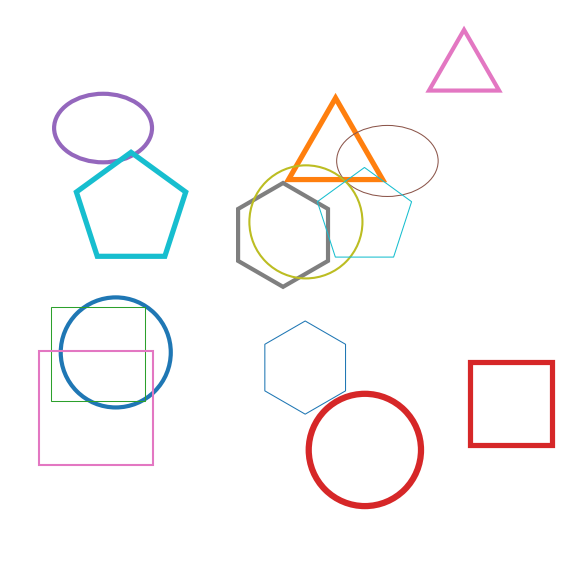[{"shape": "circle", "thickness": 2, "radius": 0.48, "center": [0.2, 0.389]}, {"shape": "hexagon", "thickness": 0.5, "radius": 0.4, "center": [0.528, 0.363]}, {"shape": "triangle", "thickness": 2.5, "radius": 0.47, "center": [0.581, 0.735]}, {"shape": "square", "thickness": 0.5, "radius": 0.41, "center": [0.17, 0.386]}, {"shape": "circle", "thickness": 3, "radius": 0.49, "center": [0.632, 0.22]}, {"shape": "square", "thickness": 2.5, "radius": 0.36, "center": [0.885, 0.301]}, {"shape": "oval", "thickness": 2, "radius": 0.42, "center": [0.178, 0.777]}, {"shape": "oval", "thickness": 0.5, "radius": 0.44, "center": [0.671, 0.72]}, {"shape": "square", "thickness": 1, "radius": 0.49, "center": [0.166, 0.293]}, {"shape": "triangle", "thickness": 2, "radius": 0.35, "center": [0.804, 0.877]}, {"shape": "hexagon", "thickness": 2, "radius": 0.45, "center": [0.49, 0.592]}, {"shape": "circle", "thickness": 1, "radius": 0.49, "center": [0.53, 0.615]}, {"shape": "pentagon", "thickness": 2.5, "radius": 0.5, "center": [0.227, 0.636]}, {"shape": "pentagon", "thickness": 0.5, "radius": 0.43, "center": [0.631, 0.623]}]